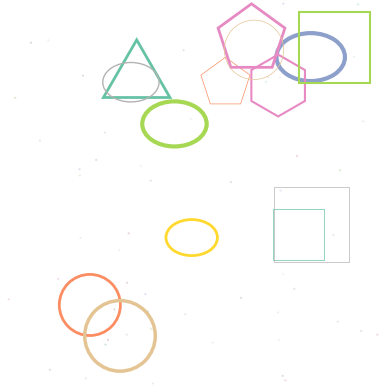[{"shape": "triangle", "thickness": 2, "radius": 0.5, "center": [0.355, 0.797]}, {"shape": "square", "thickness": 0.5, "radius": 0.33, "center": [0.775, 0.391]}, {"shape": "pentagon", "thickness": 0.5, "radius": 0.33, "center": [0.586, 0.784]}, {"shape": "circle", "thickness": 2, "radius": 0.4, "center": [0.233, 0.208]}, {"shape": "oval", "thickness": 3, "radius": 0.44, "center": [0.807, 0.852]}, {"shape": "pentagon", "thickness": 2, "radius": 0.46, "center": [0.653, 0.899]}, {"shape": "hexagon", "thickness": 1.5, "radius": 0.4, "center": [0.722, 0.778]}, {"shape": "oval", "thickness": 3, "radius": 0.42, "center": [0.453, 0.678]}, {"shape": "square", "thickness": 1.5, "radius": 0.46, "center": [0.869, 0.877]}, {"shape": "oval", "thickness": 2, "radius": 0.33, "center": [0.498, 0.383]}, {"shape": "circle", "thickness": 0.5, "radius": 0.39, "center": [0.66, 0.871]}, {"shape": "circle", "thickness": 2.5, "radius": 0.46, "center": [0.312, 0.128]}, {"shape": "oval", "thickness": 1, "radius": 0.37, "center": [0.34, 0.786]}, {"shape": "square", "thickness": 0.5, "radius": 0.49, "center": [0.809, 0.417]}]